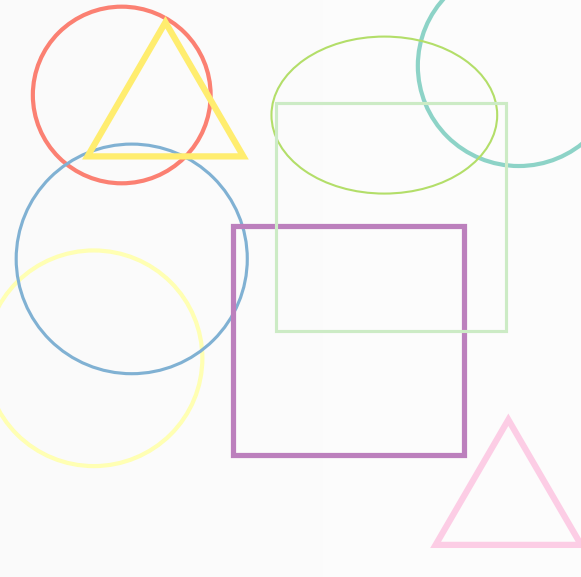[{"shape": "circle", "thickness": 2, "radius": 0.87, "center": [0.892, 0.885]}, {"shape": "circle", "thickness": 2, "radius": 0.93, "center": [0.161, 0.379]}, {"shape": "circle", "thickness": 2, "radius": 0.76, "center": [0.209, 0.835]}, {"shape": "circle", "thickness": 1.5, "radius": 0.99, "center": [0.227, 0.551]}, {"shape": "oval", "thickness": 1, "radius": 0.97, "center": [0.661, 0.8]}, {"shape": "triangle", "thickness": 3, "radius": 0.72, "center": [0.875, 0.128]}, {"shape": "square", "thickness": 2.5, "radius": 0.99, "center": [0.599, 0.409]}, {"shape": "square", "thickness": 1.5, "radius": 0.99, "center": [0.672, 0.623]}, {"shape": "triangle", "thickness": 3, "radius": 0.77, "center": [0.285, 0.806]}]